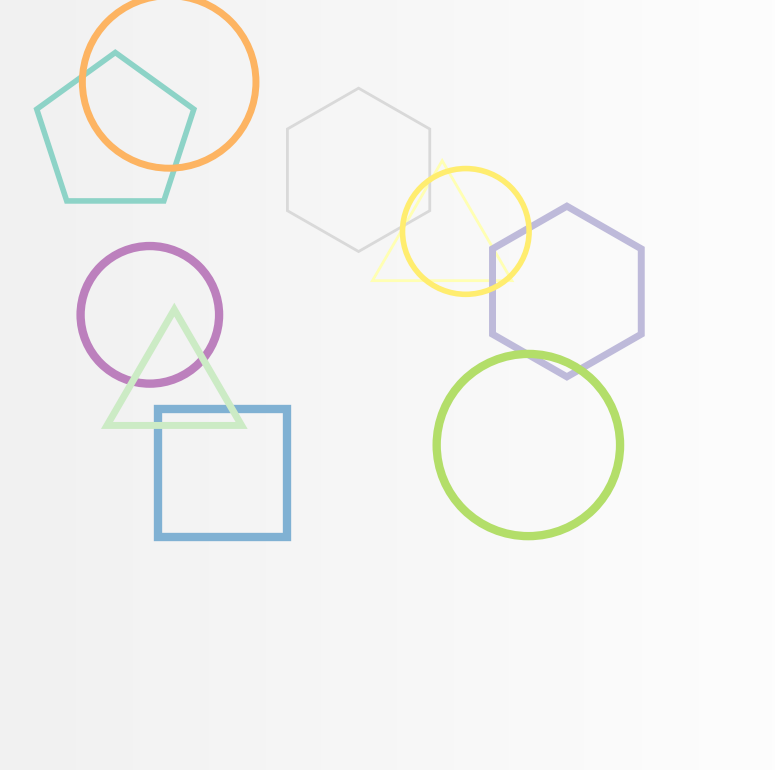[{"shape": "pentagon", "thickness": 2, "radius": 0.53, "center": [0.149, 0.825]}, {"shape": "triangle", "thickness": 1, "radius": 0.52, "center": [0.571, 0.687]}, {"shape": "hexagon", "thickness": 2.5, "radius": 0.55, "center": [0.731, 0.621]}, {"shape": "square", "thickness": 3, "radius": 0.42, "center": [0.288, 0.386]}, {"shape": "circle", "thickness": 2.5, "radius": 0.56, "center": [0.218, 0.894]}, {"shape": "circle", "thickness": 3, "radius": 0.59, "center": [0.682, 0.422]}, {"shape": "hexagon", "thickness": 1, "radius": 0.53, "center": [0.463, 0.779]}, {"shape": "circle", "thickness": 3, "radius": 0.45, "center": [0.193, 0.591]}, {"shape": "triangle", "thickness": 2.5, "radius": 0.5, "center": [0.225, 0.498]}, {"shape": "circle", "thickness": 2, "radius": 0.41, "center": [0.601, 0.699]}]